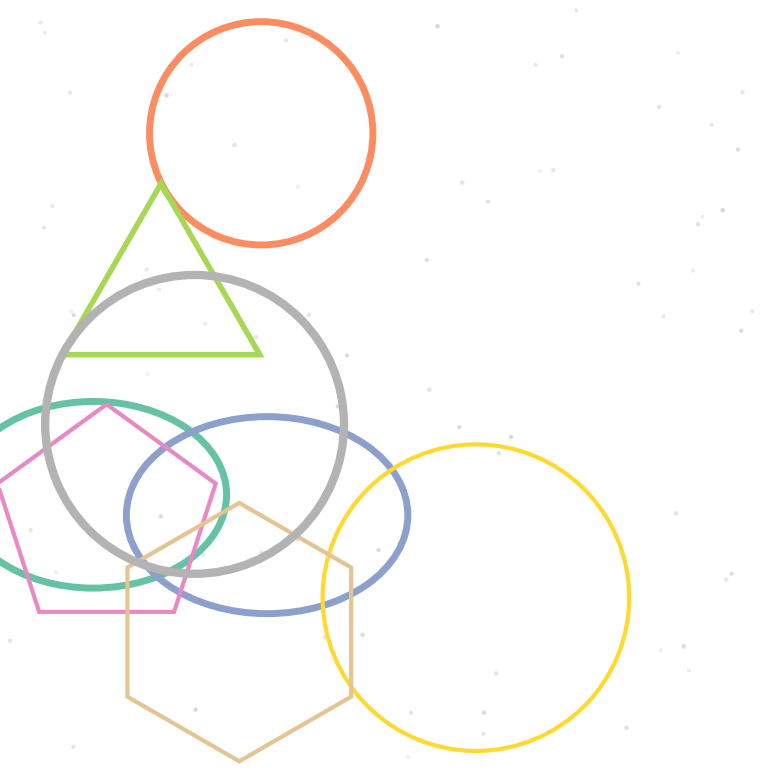[{"shape": "oval", "thickness": 2.5, "radius": 0.87, "center": [0.121, 0.357]}, {"shape": "circle", "thickness": 2.5, "radius": 0.73, "center": [0.339, 0.827]}, {"shape": "oval", "thickness": 2.5, "radius": 0.91, "center": [0.347, 0.331]}, {"shape": "pentagon", "thickness": 1.5, "radius": 0.75, "center": [0.138, 0.326]}, {"shape": "triangle", "thickness": 2, "radius": 0.74, "center": [0.209, 0.613]}, {"shape": "circle", "thickness": 1.5, "radius": 1.0, "center": [0.618, 0.224]}, {"shape": "hexagon", "thickness": 1.5, "radius": 0.84, "center": [0.311, 0.179]}, {"shape": "circle", "thickness": 3, "radius": 0.97, "center": [0.253, 0.449]}]